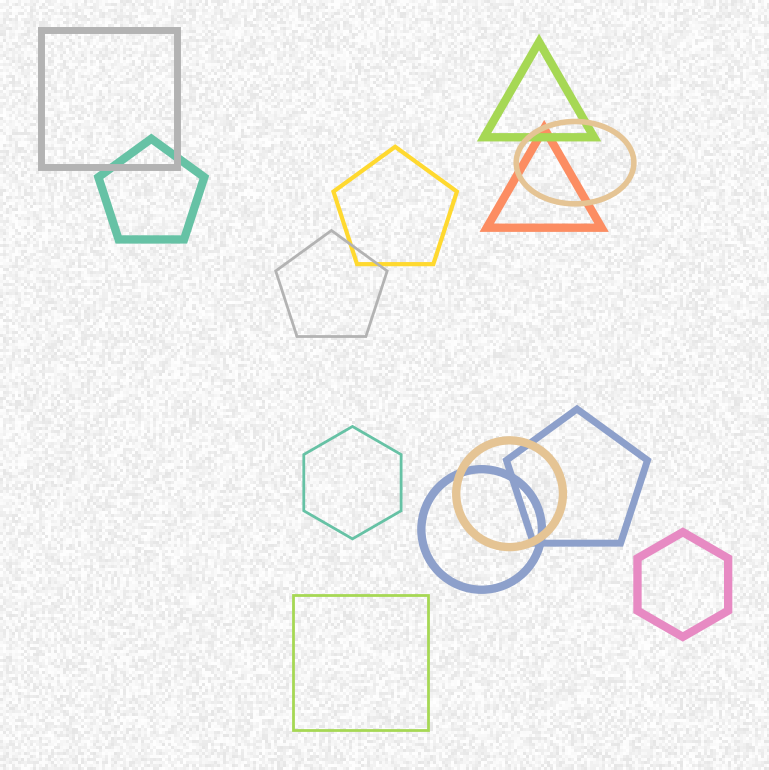[{"shape": "pentagon", "thickness": 3, "radius": 0.36, "center": [0.197, 0.748]}, {"shape": "hexagon", "thickness": 1, "radius": 0.36, "center": [0.458, 0.373]}, {"shape": "triangle", "thickness": 3, "radius": 0.43, "center": [0.707, 0.747]}, {"shape": "pentagon", "thickness": 2.5, "radius": 0.48, "center": [0.749, 0.372]}, {"shape": "circle", "thickness": 3, "radius": 0.39, "center": [0.625, 0.312]}, {"shape": "hexagon", "thickness": 3, "radius": 0.34, "center": [0.887, 0.241]}, {"shape": "triangle", "thickness": 3, "radius": 0.41, "center": [0.7, 0.863]}, {"shape": "square", "thickness": 1, "radius": 0.44, "center": [0.468, 0.139]}, {"shape": "pentagon", "thickness": 1.5, "radius": 0.42, "center": [0.513, 0.725]}, {"shape": "oval", "thickness": 2, "radius": 0.38, "center": [0.747, 0.789]}, {"shape": "circle", "thickness": 3, "radius": 0.35, "center": [0.662, 0.359]}, {"shape": "square", "thickness": 2.5, "radius": 0.44, "center": [0.141, 0.872]}, {"shape": "pentagon", "thickness": 1, "radius": 0.38, "center": [0.43, 0.625]}]